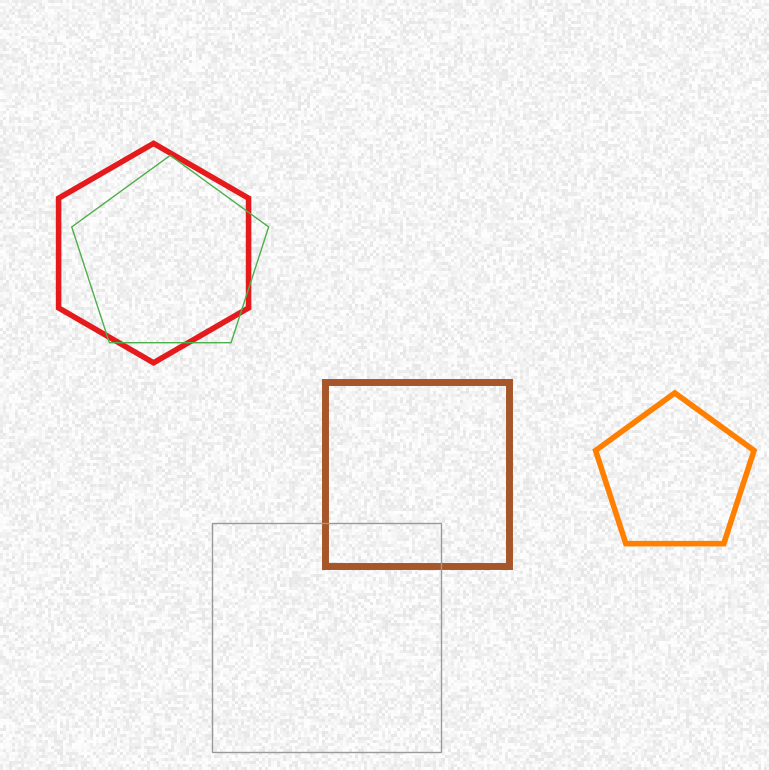[{"shape": "hexagon", "thickness": 2, "radius": 0.71, "center": [0.199, 0.671]}, {"shape": "pentagon", "thickness": 0.5, "radius": 0.67, "center": [0.221, 0.664]}, {"shape": "pentagon", "thickness": 2, "radius": 0.54, "center": [0.876, 0.381]}, {"shape": "square", "thickness": 2.5, "radius": 0.6, "center": [0.542, 0.385]}, {"shape": "square", "thickness": 0.5, "radius": 0.74, "center": [0.424, 0.172]}]